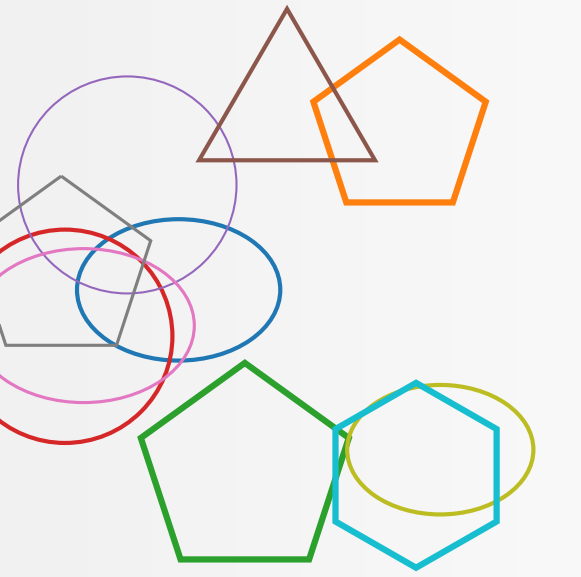[{"shape": "oval", "thickness": 2, "radius": 0.87, "center": [0.307, 0.497]}, {"shape": "pentagon", "thickness": 3, "radius": 0.78, "center": [0.687, 0.775]}, {"shape": "pentagon", "thickness": 3, "radius": 0.94, "center": [0.421, 0.183]}, {"shape": "circle", "thickness": 2, "radius": 0.92, "center": [0.112, 0.417]}, {"shape": "circle", "thickness": 1, "radius": 0.94, "center": [0.219, 0.679]}, {"shape": "triangle", "thickness": 2, "radius": 0.87, "center": [0.494, 0.809]}, {"shape": "oval", "thickness": 1.5, "radius": 0.95, "center": [0.144, 0.435]}, {"shape": "pentagon", "thickness": 1.5, "radius": 0.81, "center": [0.105, 0.532]}, {"shape": "oval", "thickness": 2, "radius": 0.8, "center": [0.757, 0.22]}, {"shape": "hexagon", "thickness": 3, "radius": 0.8, "center": [0.716, 0.176]}]